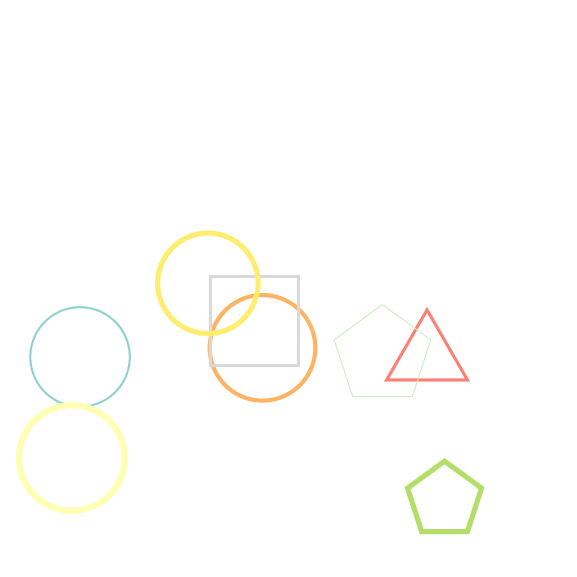[{"shape": "circle", "thickness": 1, "radius": 0.43, "center": [0.139, 0.381]}, {"shape": "circle", "thickness": 3, "radius": 0.46, "center": [0.124, 0.206]}, {"shape": "triangle", "thickness": 1.5, "radius": 0.4, "center": [0.739, 0.382]}, {"shape": "circle", "thickness": 2, "radius": 0.46, "center": [0.455, 0.397]}, {"shape": "pentagon", "thickness": 2.5, "radius": 0.34, "center": [0.77, 0.133]}, {"shape": "square", "thickness": 1.5, "radius": 0.38, "center": [0.439, 0.444]}, {"shape": "pentagon", "thickness": 0.5, "radius": 0.44, "center": [0.662, 0.384]}, {"shape": "circle", "thickness": 2.5, "radius": 0.43, "center": [0.36, 0.509]}]